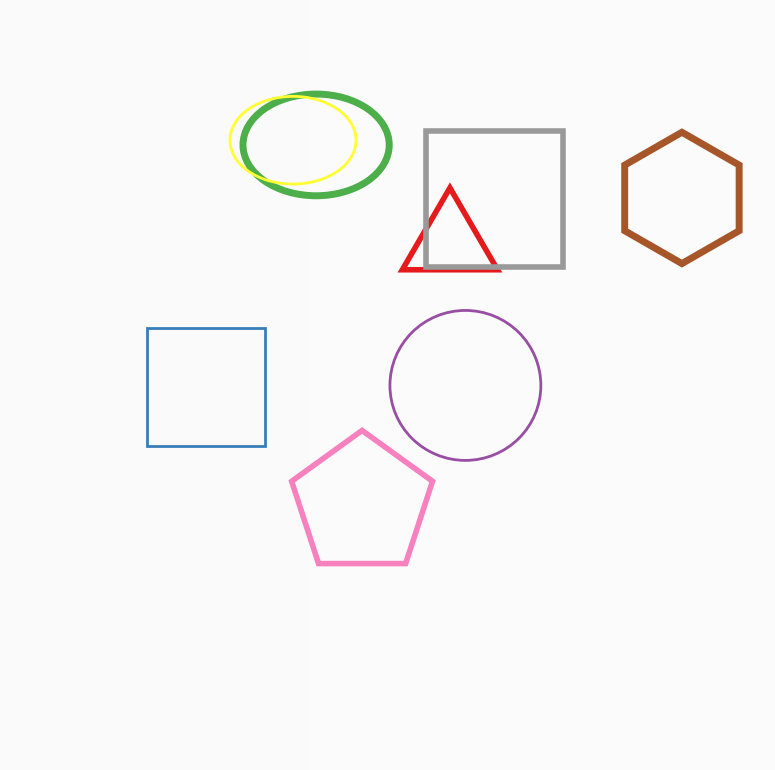[{"shape": "triangle", "thickness": 2, "radius": 0.35, "center": [0.581, 0.685]}, {"shape": "square", "thickness": 1, "radius": 0.38, "center": [0.266, 0.497]}, {"shape": "oval", "thickness": 2.5, "radius": 0.47, "center": [0.408, 0.812]}, {"shape": "circle", "thickness": 1, "radius": 0.49, "center": [0.601, 0.499]}, {"shape": "oval", "thickness": 1, "radius": 0.41, "center": [0.378, 0.818]}, {"shape": "hexagon", "thickness": 2.5, "radius": 0.43, "center": [0.88, 0.743]}, {"shape": "pentagon", "thickness": 2, "radius": 0.48, "center": [0.467, 0.345]}, {"shape": "square", "thickness": 2, "radius": 0.44, "center": [0.639, 0.742]}]